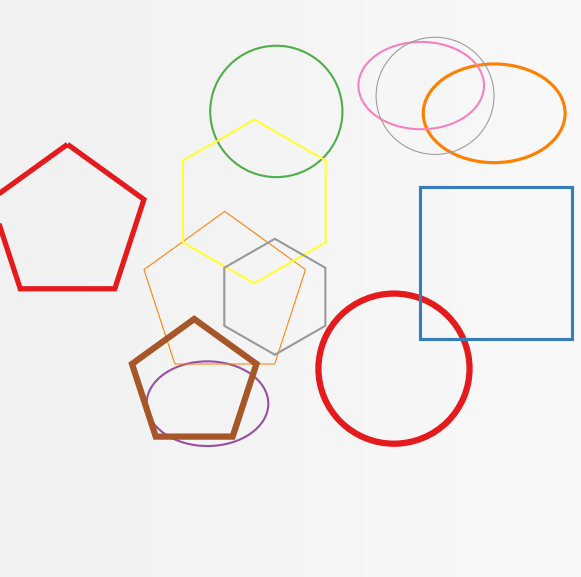[{"shape": "pentagon", "thickness": 2.5, "radius": 0.69, "center": [0.116, 0.611]}, {"shape": "circle", "thickness": 3, "radius": 0.65, "center": [0.678, 0.361]}, {"shape": "square", "thickness": 1.5, "radius": 0.66, "center": [0.853, 0.544]}, {"shape": "circle", "thickness": 1, "radius": 0.57, "center": [0.475, 0.806]}, {"shape": "oval", "thickness": 1, "radius": 0.52, "center": [0.357, 0.3]}, {"shape": "pentagon", "thickness": 0.5, "radius": 0.73, "center": [0.387, 0.487]}, {"shape": "oval", "thickness": 1.5, "radius": 0.61, "center": [0.85, 0.803]}, {"shape": "hexagon", "thickness": 1, "radius": 0.71, "center": [0.438, 0.65]}, {"shape": "pentagon", "thickness": 3, "radius": 0.56, "center": [0.334, 0.334]}, {"shape": "oval", "thickness": 1, "radius": 0.54, "center": [0.725, 0.851]}, {"shape": "circle", "thickness": 0.5, "radius": 0.51, "center": [0.748, 0.833]}, {"shape": "hexagon", "thickness": 1, "radius": 0.5, "center": [0.473, 0.485]}]